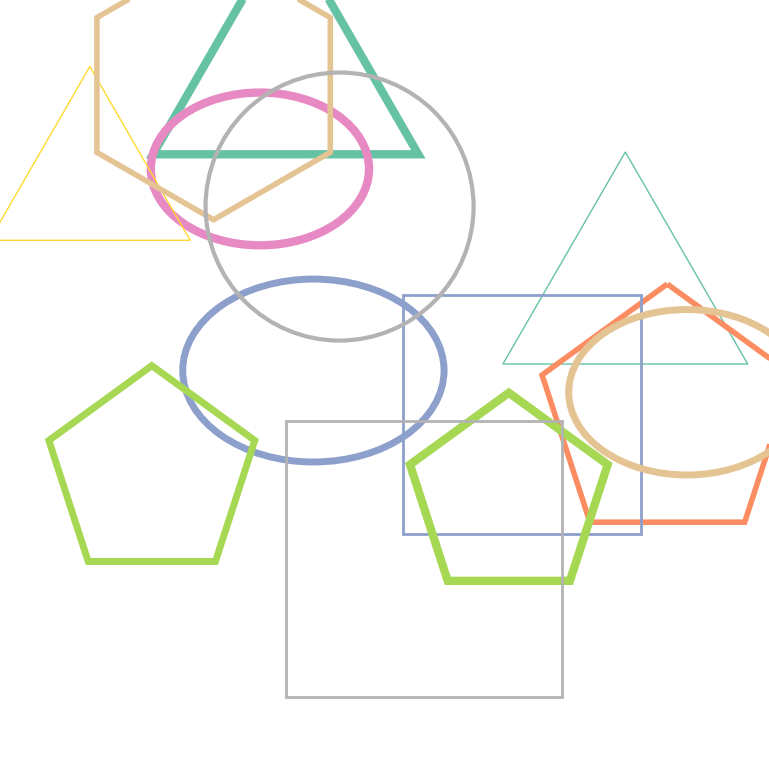[{"shape": "triangle", "thickness": 3, "radius": 0.99, "center": [0.371, 0.899]}, {"shape": "triangle", "thickness": 0.5, "radius": 0.92, "center": [0.812, 0.619]}, {"shape": "pentagon", "thickness": 2, "radius": 0.85, "center": [0.867, 0.46]}, {"shape": "oval", "thickness": 2.5, "radius": 0.85, "center": [0.407, 0.519]}, {"shape": "square", "thickness": 1, "radius": 0.77, "center": [0.678, 0.462]}, {"shape": "oval", "thickness": 3, "radius": 0.71, "center": [0.338, 0.781]}, {"shape": "pentagon", "thickness": 2.5, "radius": 0.7, "center": [0.197, 0.385]}, {"shape": "pentagon", "thickness": 3, "radius": 0.67, "center": [0.661, 0.355]}, {"shape": "triangle", "thickness": 0.5, "radius": 0.75, "center": [0.117, 0.763]}, {"shape": "hexagon", "thickness": 2, "radius": 0.87, "center": [0.277, 0.89]}, {"shape": "oval", "thickness": 2.5, "radius": 0.77, "center": [0.892, 0.491]}, {"shape": "circle", "thickness": 1.5, "radius": 0.87, "center": [0.441, 0.732]}, {"shape": "square", "thickness": 1, "radius": 0.9, "center": [0.551, 0.274]}]